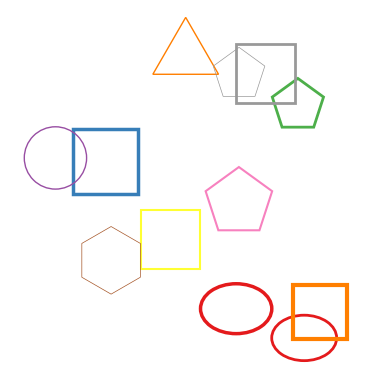[{"shape": "oval", "thickness": 2, "radius": 0.42, "center": [0.79, 0.122]}, {"shape": "oval", "thickness": 2.5, "radius": 0.46, "center": [0.613, 0.198]}, {"shape": "square", "thickness": 2.5, "radius": 0.42, "center": [0.275, 0.58]}, {"shape": "pentagon", "thickness": 2, "radius": 0.35, "center": [0.774, 0.726]}, {"shape": "circle", "thickness": 1, "radius": 0.4, "center": [0.144, 0.59]}, {"shape": "square", "thickness": 3, "radius": 0.35, "center": [0.832, 0.189]}, {"shape": "triangle", "thickness": 1, "radius": 0.49, "center": [0.482, 0.856]}, {"shape": "square", "thickness": 1.5, "radius": 0.38, "center": [0.443, 0.378]}, {"shape": "hexagon", "thickness": 0.5, "radius": 0.44, "center": [0.289, 0.324]}, {"shape": "pentagon", "thickness": 1.5, "radius": 0.45, "center": [0.621, 0.475]}, {"shape": "square", "thickness": 2, "radius": 0.38, "center": [0.69, 0.81]}, {"shape": "pentagon", "thickness": 0.5, "radius": 0.35, "center": [0.621, 0.807]}]